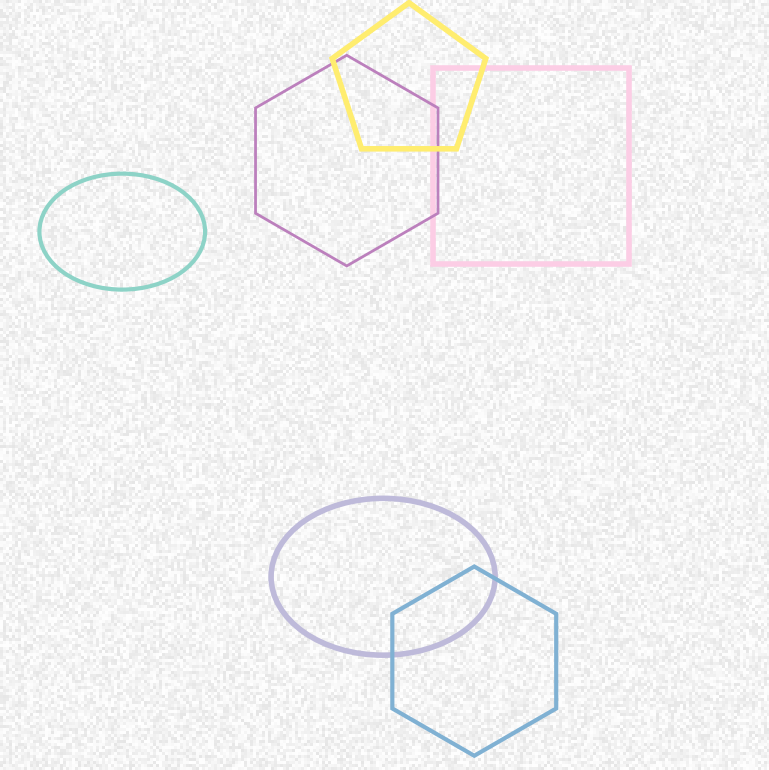[{"shape": "oval", "thickness": 1.5, "radius": 0.54, "center": [0.159, 0.699]}, {"shape": "oval", "thickness": 2, "radius": 0.73, "center": [0.498, 0.251]}, {"shape": "hexagon", "thickness": 1.5, "radius": 0.61, "center": [0.616, 0.141]}, {"shape": "square", "thickness": 2, "radius": 0.64, "center": [0.689, 0.784]}, {"shape": "hexagon", "thickness": 1, "radius": 0.68, "center": [0.45, 0.791]}, {"shape": "pentagon", "thickness": 2, "radius": 0.52, "center": [0.531, 0.892]}]